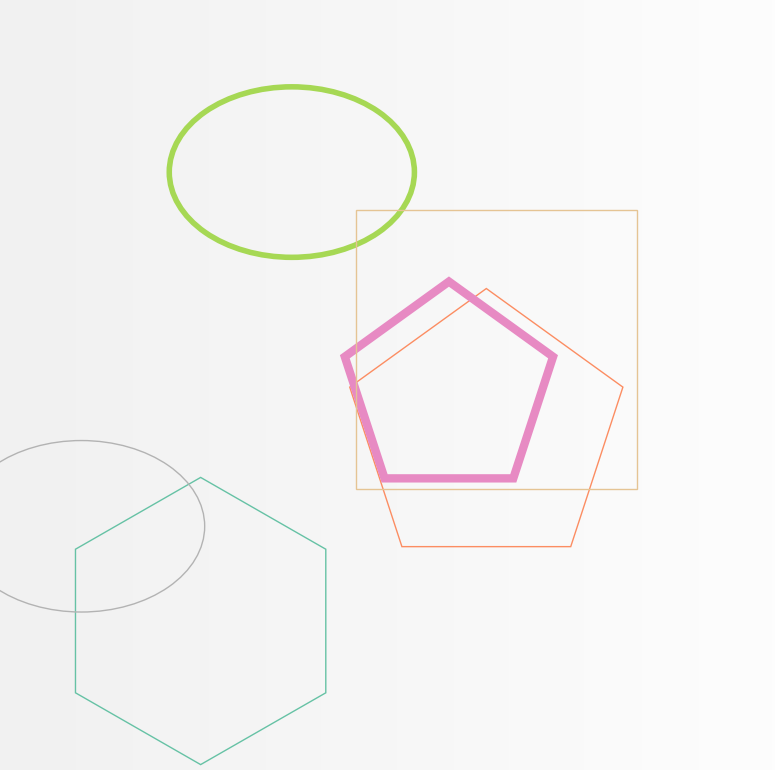[{"shape": "hexagon", "thickness": 0.5, "radius": 0.93, "center": [0.259, 0.193]}, {"shape": "pentagon", "thickness": 0.5, "radius": 0.93, "center": [0.628, 0.44]}, {"shape": "pentagon", "thickness": 3, "radius": 0.71, "center": [0.579, 0.493]}, {"shape": "oval", "thickness": 2, "radius": 0.79, "center": [0.377, 0.777]}, {"shape": "square", "thickness": 0.5, "radius": 0.91, "center": [0.64, 0.546]}, {"shape": "oval", "thickness": 0.5, "radius": 0.8, "center": [0.105, 0.317]}]